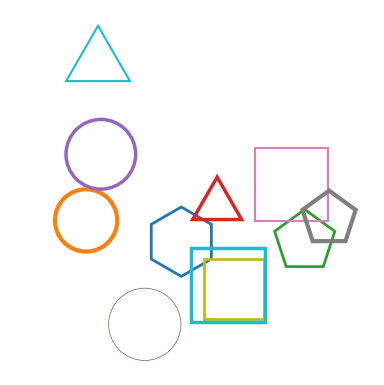[{"shape": "hexagon", "thickness": 2, "radius": 0.45, "center": [0.471, 0.372]}, {"shape": "circle", "thickness": 3, "radius": 0.4, "center": [0.224, 0.427]}, {"shape": "pentagon", "thickness": 2, "radius": 0.41, "center": [0.791, 0.374]}, {"shape": "triangle", "thickness": 2.5, "radius": 0.37, "center": [0.564, 0.467]}, {"shape": "circle", "thickness": 2.5, "radius": 0.45, "center": [0.262, 0.599]}, {"shape": "circle", "thickness": 0.5, "radius": 0.47, "center": [0.376, 0.158]}, {"shape": "square", "thickness": 1.5, "radius": 0.48, "center": [0.757, 0.521]}, {"shape": "pentagon", "thickness": 3, "radius": 0.36, "center": [0.855, 0.432]}, {"shape": "square", "thickness": 2, "radius": 0.39, "center": [0.607, 0.249]}, {"shape": "triangle", "thickness": 1.5, "radius": 0.48, "center": [0.255, 0.837]}, {"shape": "square", "thickness": 2.5, "radius": 0.48, "center": [0.592, 0.259]}]